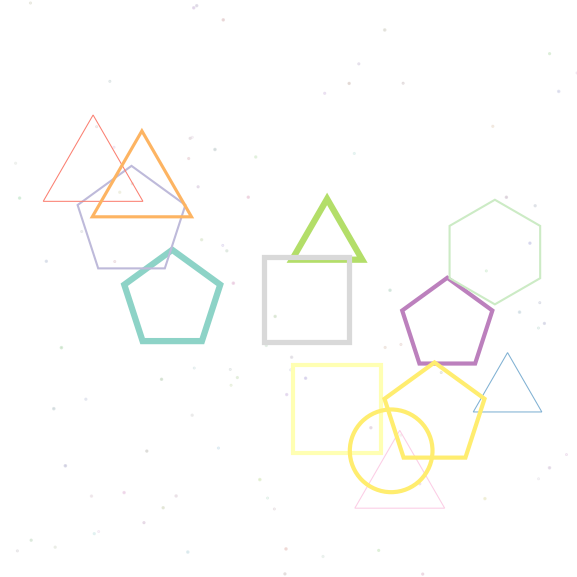[{"shape": "pentagon", "thickness": 3, "radius": 0.44, "center": [0.298, 0.479]}, {"shape": "square", "thickness": 2, "radius": 0.38, "center": [0.583, 0.291]}, {"shape": "pentagon", "thickness": 1, "radius": 0.49, "center": [0.228, 0.614]}, {"shape": "triangle", "thickness": 0.5, "radius": 0.5, "center": [0.161, 0.7]}, {"shape": "triangle", "thickness": 0.5, "radius": 0.34, "center": [0.879, 0.32]}, {"shape": "triangle", "thickness": 1.5, "radius": 0.5, "center": [0.246, 0.673]}, {"shape": "triangle", "thickness": 3, "radius": 0.35, "center": [0.566, 0.585]}, {"shape": "triangle", "thickness": 0.5, "radius": 0.45, "center": [0.692, 0.164]}, {"shape": "square", "thickness": 2.5, "radius": 0.37, "center": [0.53, 0.48]}, {"shape": "pentagon", "thickness": 2, "radius": 0.41, "center": [0.775, 0.436]}, {"shape": "hexagon", "thickness": 1, "radius": 0.45, "center": [0.857, 0.563]}, {"shape": "circle", "thickness": 2, "radius": 0.36, "center": [0.677, 0.218]}, {"shape": "pentagon", "thickness": 2, "radius": 0.46, "center": [0.752, 0.28]}]